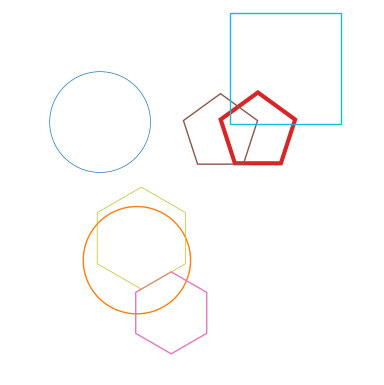[{"shape": "circle", "thickness": 0.5, "radius": 0.65, "center": [0.26, 0.683]}, {"shape": "circle", "thickness": 1, "radius": 0.7, "center": [0.356, 0.324]}, {"shape": "pentagon", "thickness": 3, "radius": 0.51, "center": [0.67, 0.658]}, {"shape": "pentagon", "thickness": 1, "radius": 0.51, "center": [0.573, 0.656]}, {"shape": "hexagon", "thickness": 1, "radius": 0.53, "center": [0.445, 0.187]}, {"shape": "hexagon", "thickness": 0.5, "radius": 0.66, "center": [0.367, 0.381]}, {"shape": "square", "thickness": 1, "radius": 0.72, "center": [0.741, 0.821]}]